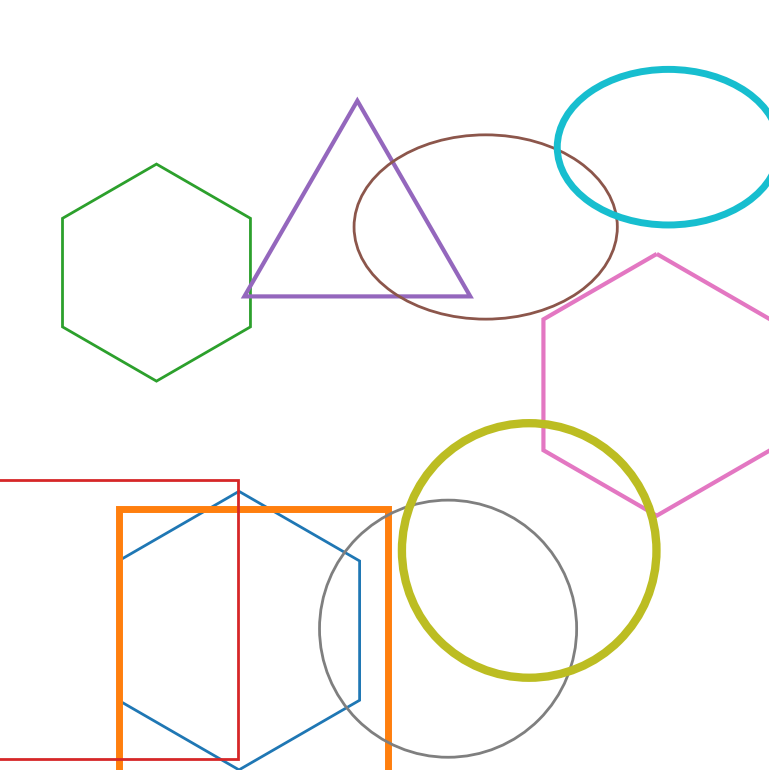[{"shape": "hexagon", "thickness": 1, "radius": 0.9, "center": [0.31, 0.181]}, {"shape": "square", "thickness": 2.5, "radius": 0.87, "center": [0.329, 0.165]}, {"shape": "hexagon", "thickness": 1, "radius": 0.7, "center": [0.203, 0.646]}, {"shape": "square", "thickness": 1, "radius": 0.91, "center": [0.128, 0.195]}, {"shape": "triangle", "thickness": 1.5, "radius": 0.85, "center": [0.464, 0.7]}, {"shape": "oval", "thickness": 1, "radius": 0.85, "center": [0.631, 0.705]}, {"shape": "hexagon", "thickness": 1.5, "radius": 0.85, "center": [0.853, 0.5]}, {"shape": "circle", "thickness": 1, "radius": 0.83, "center": [0.582, 0.184]}, {"shape": "circle", "thickness": 3, "radius": 0.83, "center": [0.687, 0.285]}, {"shape": "oval", "thickness": 2.5, "radius": 0.72, "center": [0.868, 0.809]}]